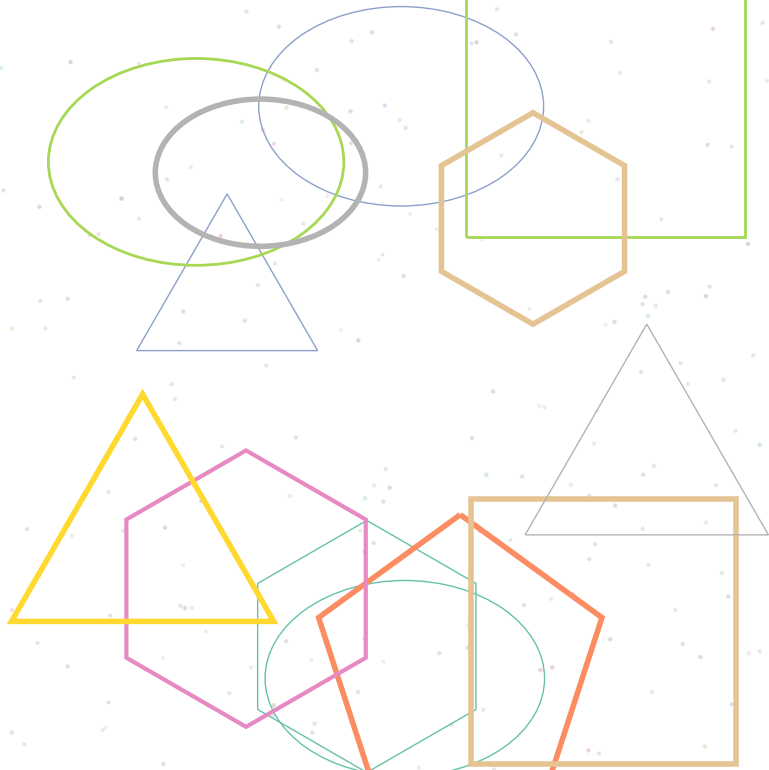[{"shape": "oval", "thickness": 0.5, "radius": 0.91, "center": [0.526, 0.119]}, {"shape": "hexagon", "thickness": 0.5, "radius": 0.82, "center": [0.476, 0.16]}, {"shape": "pentagon", "thickness": 2, "radius": 0.97, "center": [0.598, 0.138]}, {"shape": "oval", "thickness": 0.5, "radius": 0.92, "center": [0.521, 0.862]}, {"shape": "triangle", "thickness": 0.5, "radius": 0.68, "center": [0.295, 0.612]}, {"shape": "hexagon", "thickness": 1.5, "radius": 0.9, "center": [0.32, 0.236]}, {"shape": "oval", "thickness": 1, "radius": 0.96, "center": [0.255, 0.79]}, {"shape": "square", "thickness": 1, "radius": 0.91, "center": [0.786, 0.873]}, {"shape": "triangle", "thickness": 2, "radius": 0.98, "center": [0.185, 0.291]}, {"shape": "square", "thickness": 2, "radius": 0.86, "center": [0.784, 0.18]}, {"shape": "hexagon", "thickness": 2, "radius": 0.69, "center": [0.692, 0.716]}, {"shape": "oval", "thickness": 2, "radius": 0.68, "center": [0.338, 0.776]}, {"shape": "triangle", "thickness": 0.5, "radius": 0.91, "center": [0.84, 0.397]}]